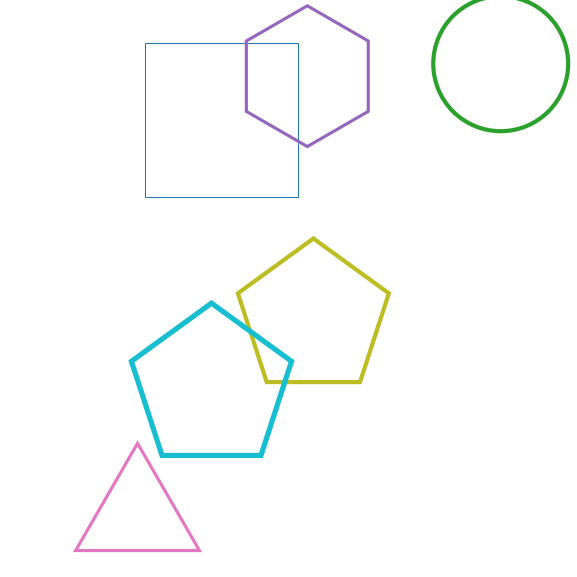[{"shape": "square", "thickness": 0.5, "radius": 0.66, "center": [0.384, 0.791]}, {"shape": "circle", "thickness": 2, "radius": 0.58, "center": [0.867, 0.889]}, {"shape": "hexagon", "thickness": 1.5, "radius": 0.61, "center": [0.532, 0.867]}, {"shape": "triangle", "thickness": 1.5, "radius": 0.62, "center": [0.238, 0.108]}, {"shape": "pentagon", "thickness": 2, "radius": 0.69, "center": [0.543, 0.449]}, {"shape": "pentagon", "thickness": 2.5, "radius": 0.73, "center": [0.366, 0.328]}]